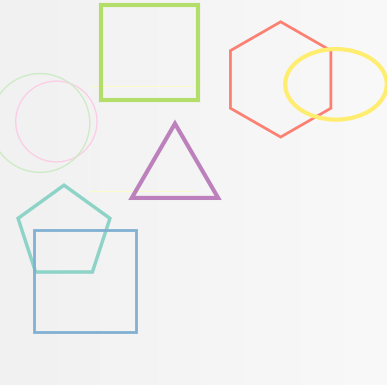[{"shape": "pentagon", "thickness": 2.5, "radius": 0.62, "center": [0.165, 0.394]}, {"shape": "square", "thickness": 0.5, "radius": 0.68, "center": [0.367, 0.64]}, {"shape": "hexagon", "thickness": 2, "radius": 0.75, "center": [0.724, 0.794]}, {"shape": "square", "thickness": 2, "radius": 0.66, "center": [0.22, 0.27]}, {"shape": "square", "thickness": 3, "radius": 0.62, "center": [0.386, 0.864]}, {"shape": "circle", "thickness": 1, "radius": 0.52, "center": [0.145, 0.684]}, {"shape": "triangle", "thickness": 3, "radius": 0.64, "center": [0.452, 0.55]}, {"shape": "circle", "thickness": 1, "radius": 0.64, "center": [0.103, 0.681]}, {"shape": "oval", "thickness": 3, "radius": 0.66, "center": [0.867, 0.781]}]